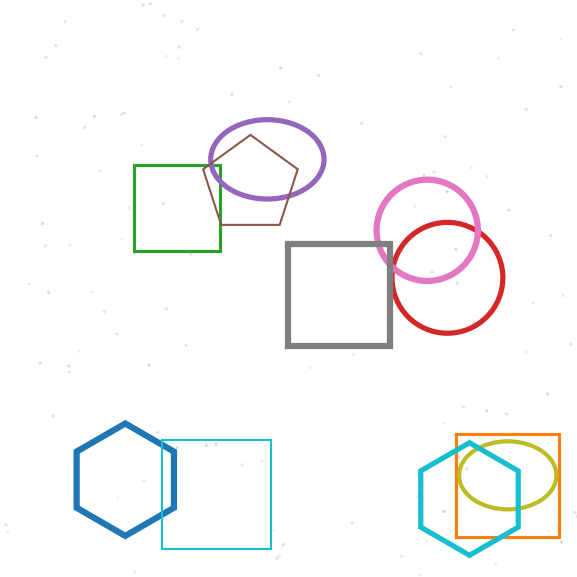[{"shape": "hexagon", "thickness": 3, "radius": 0.49, "center": [0.217, 0.169]}, {"shape": "square", "thickness": 1.5, "radius": 0.45, "center": [0.879, 0.158]}, {"shape": "square", "thickness": 1.5, "radius": 0.37, "center": [0.306, 0.639]}, {"shape": "circle", "thickness": 2.5, "radius": 0.48, "center": [0.775, 0.518]}, {"shape": "oval", "thickness": 2.5, "radius": 0.49, "center": [0.463, 0.723]}, {"shape": "pentagon", "thickness": 1, "radius": 0.43, "center": [0.434, 0.679]}, {"shape": "circle", "thickness": 3, "radius": 0.44, "center": [0.74, 0.6]}, {"shape": "square", "thickness": 3, "radius": 0.44, "center": [0.587, 0.489]}, {"shape": "oval", "thickness": 2, "radius": 0.42, "center": [0.879, 0.176]}, {"shape": "square", "thickness": 1, "radius": 0.47, "center": [0.375, 0.143]}, {"shape": "hexagon", "thickness": 2.5, "radius": 0.49, "center": [0.813, 0.135]}]